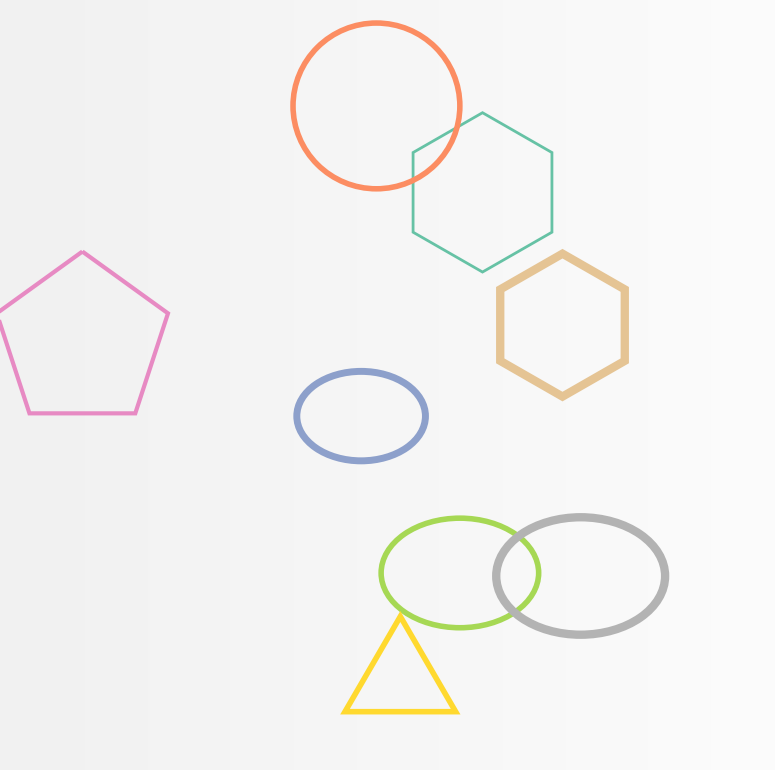[{"shape": "hexagon", "thickness": 1, "radius": 0.52, "center": [0.623, 0.75]}, {"shape": "circle", "thickness": 2, "radius": 0.54, "center": [0.486, 0.862]}, {"shape": "oval", "thickness": 2.5, "radius": 0.41, "center": [0.466, 0.46]}, {"shape": "pentagon", "thickness": 1.5, "radius": 0.58, "center": [0.106, 0.557]}, {"shape": "oval", "thickness": 2, "radius": 0.51, "center": [0.593, 0.256]}, {"shape": "triangle", "thickness": 2, "radius": 0.41, "center": [0.517, 0.117]}, {"shape": "hexagon", "thickness": 3, "radius": 0.46, "center": [0.726, 0.578]}, {"shape": "oval", "thickness": 3, "radius": 0.54, "center": [0.749, 0.252]}]